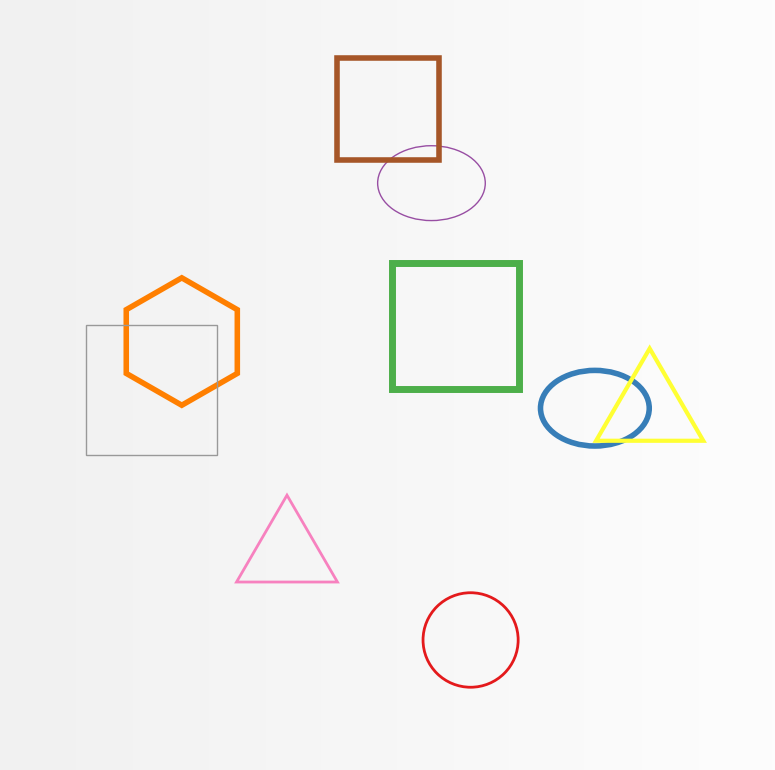[{"shape": "circle", "thickness": 1, "radius": 0.31, "center": [0.607, 0.169]}, {"shape": "oval", "thickness": 2, "radius": 0.35, "center": [0.768, 0.47]}, {"shape": "square", "thickness": 2.5, "radius": 0.41, "center": [0.587, 0.577]}, {"shape": "oval", "thickness": 0.5, "radius": 0.35, "center": [0.557, 0.762]}, {"shape": "hexagon", "thickness": 2, "radius": 0.41, "center": [0.235, 0.556]}, {"shape": "triangle", "thickness": 1.5, "radius": 0.4, "center": [0.838, 0.468]}, {"shape": "square", "thickness": 2, "radius": 0.33, "center": [0.501, 0.858]}, {"shape": "triangle", "thickness": 1, "radius": 0.38, "center": [0.37, 0.282]}, {"shape": "square", "thickness": 0.5, "radius": 0.42, "center": [0.196, 0.493]}]